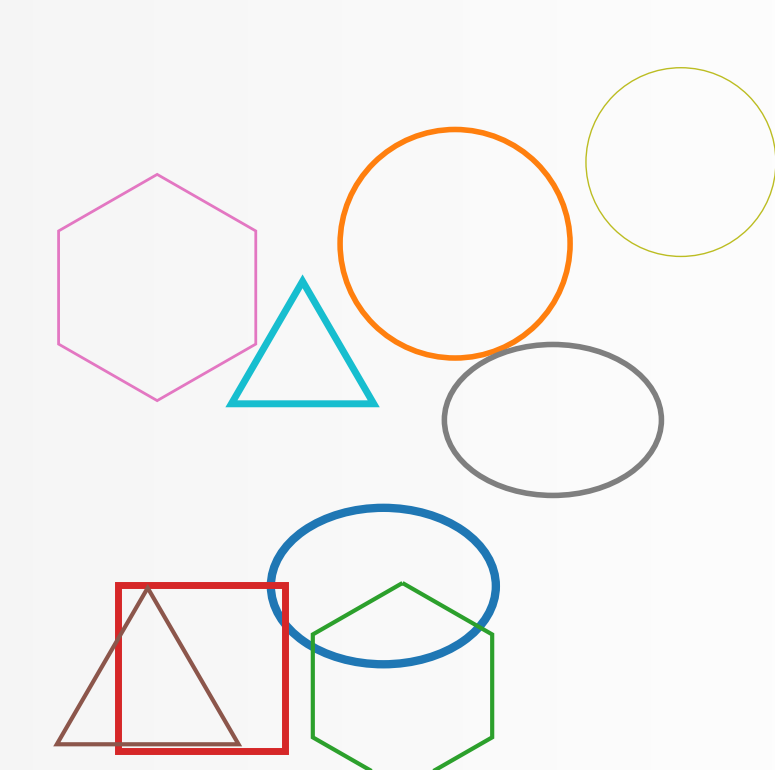[{"shape": "oval", "thickness": 3, "radius": 0.73, "center": [0.495, 0.239]}, {"shape": "circle", "thickness": 2, "radius": 0.74, "center": [0.587, 0.683]}, {"shape": "hexagon", "thickness": 1.5, "radius": 0.67, "center": [0.519, 0.109]}, {"shape": "square", "thickness": 2.5, "radius": 0.54, "center": [0.26, 0.133]}, {"shape": "triangle", "thickness": 1.5, "radius": 0.68, "center": [0.191, 0.101]}, {"shape": "hexagon", "thickness": 1, "radius": 0.73, "center": [0.203, 0.627]}, {"shape": "oval", "thickness": 2, "radius": 0.7, "center": [0.713, 0.455]}, {"shape": "circle", "thickness": 0.5, "radius": 0.61, "center": [0.879, 0.79]}, {"shape": "triangle", "thickness": 2.5, "radius": 0.53, "center": [0.39, 0.529]}]